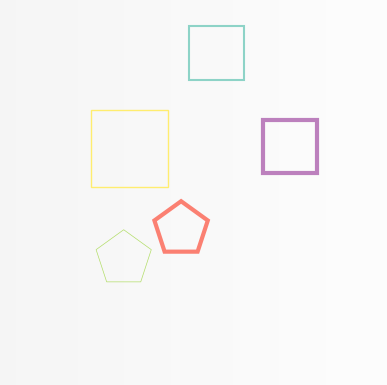[{"shape": "square", "thickness": 1.5, "radius": 0.36, "center": [0.559, 0.862]}, {"shape": "pentagon", "thickness": 3, "radius": 0.36, "center": [0.467, 0.405]}, {"shape": "pentagon", "thickness": 0.5, "radius": 0.37, "center": [0.319, 0.328]}, {"shape": "square", "thickness": 3, "radius": 0.35, "center": [0.748, 0.619]}, {"shape": "square", "thickness": 1, "radius": 0.5, "center": [0.333, 0.614]}]